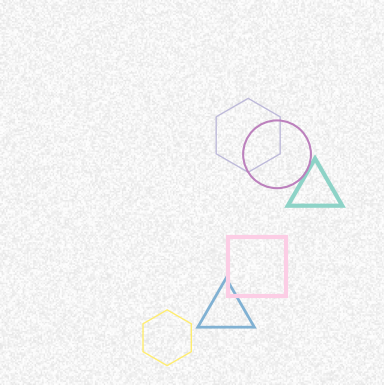[{"shape": "triangle", "thickness": 3, "radius": 0.41, "center": [0.818, 0.507]}, {"shape": "hexagon", "thickness": 1, "radius": 0.48, "center": [0.645, 0.649]}, {"shape": "triangle", "thickness": 2, "radius": 0.42, "center": [0.587, 0.193]}, {"shape": "square", "thickness": 3, "radius": 0.38, "center": [0.667, 0.308]}, {"shape": "circle", "thickness": 1.5, "radius": 0.44, "center": [0.72, 0.599]}, {"shape": "hexagon", "thickness": 1, "radius": 0.36, "center": [0.434, 0.123]}]